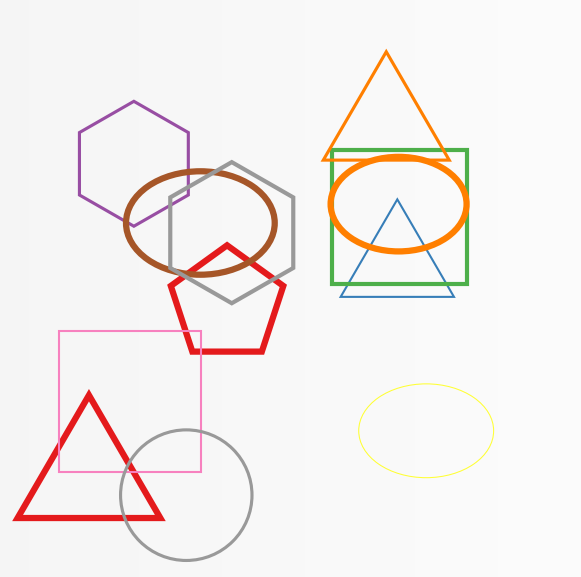[{"shape": "pentagon", "thickness": 3, "radius": 0.51, "center": [0.391, 0.473]}, {"shape": "triangle", "thickness": 3, "radius": 0.71, "center": [0.153, 0.173]}, {"shape": "triangle", "thickness": 1, "radius": 0.56, "center": [0.684, 0.541]}, {"shape": "square", "thickness": 2, "radius": 0.58, "center": [0.687, 0.623]}, {"shape": "hexagon", "thickness": 1.5, "radius": 0.54, "center": [0.23, 0.716]}, {"shape": "oval", "thickness": 3, "radius": 0.58, "center": [0.686, 0.646]}, {"shape": "triangle", "thickness": 1.5, "radius": 0.63, "center": [0.665, 0.784]}, {"shape": "oval", "thickness": 0.5, "radius": 0.58, "center": [0.733, 0.253]}, {"shape": "oval", "thickness": 3, "radius": 0.64, "center": [0.345, 0.613]}, {"shape": "square", "thickness": 1, "radius": 0.61, "center": [0.224, 0.304]}, {"shape": "hexagon", "thickness": 2, "radius": 0.61, "center": [0.399, 0.596]}, {"shape": "circle", "thickness": 1.5, "radius": 0.57, "center": [0.32, 0.142]}]